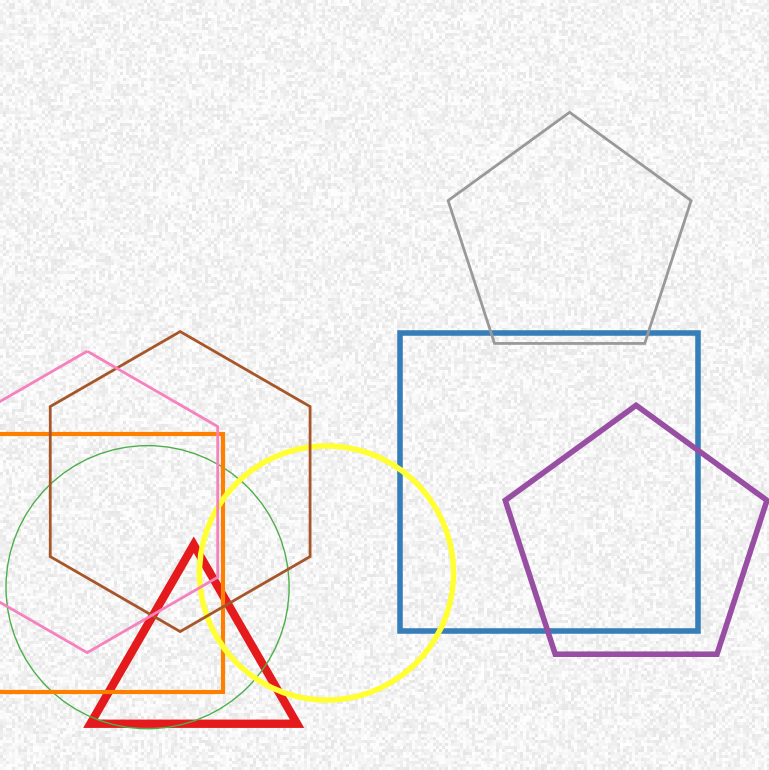[{"shape": "triangle", "thickness": 3, "radius": 0.77, "center": [0.252, 0.138]}, {"shape": "square", "thickness": 2, "radius": 0.97, "center": [0.713, 0.374]}, {"shape": "circle", "thickness": 0.5, "radius": 0.92, "center": [0.192, 0.237]}, {"shape": "pentagon", "thickness": 2, "radius": 0.89, "center": [0.826, 0.295]}, {"shape": "square", "thickness": 1.5, "radius": 0.84, "center": [0.121, 0.269]}, {"shape": "circle", "thickness": 2, "radius": 0.82, "center": [0.424, 0.256]}, {"shape": "hexagon", "thickness": 1, "radius": 0.97, "center": [0.234, 0.375]}, {"shape": "hexagon", "thickness": 1, "radius": 0.98, "center": [0.113, 0.348]}, {"shape": "pentagon", "thickness": 1, "radius": 0.83, "center": [0.74, 0.688]}]